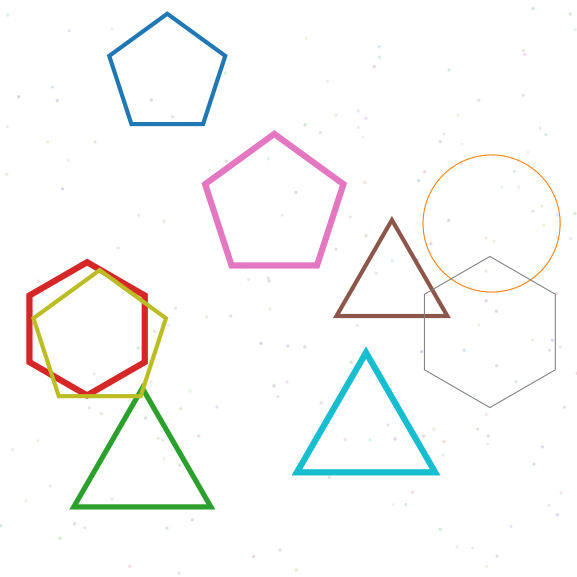[{"shape": "pentagon", "thickness": 2, "radius": 0.53, "center": [0.29, 0.87]}, {"shape": "circle", "thickness": 0.5, "radius": 0.59, "center": [0.851, 0.612]}, {"shape": "triangle", "thickness": 2.5, "radius": 0.69, "center": [0.246, 0.19]}, {"shape": "hexagon", "thickness": 3, "radius": 0.58, "center": [0.151, 0.43]}, {"shape": "triangle", "thickness": 2, "radius": 0.55, "center": [0.679, 0.507]}, {"shape": "pentagon", "thickness": 3, "radius": 0.63, "center": [0.475, 0.641]}, {"shape": "hexagon", "thickness": 0.5, "radius": 0.65, "center": [0.848, 0.424]}, {"shape": "pentagon", "thickness": 2, "radius": 0.6, "center": [0.173, 0.411]}, {"shape": "triangle", "thickness": 3, "radius": 0.69, "center": [0.634, 0.25]}]